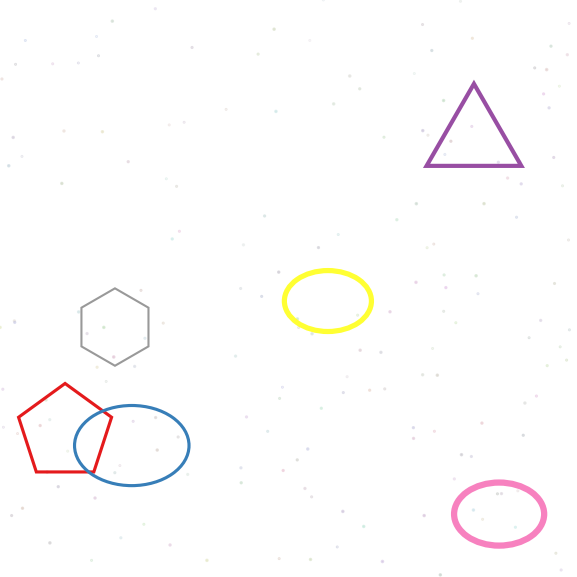[{"shape": "pentagon", "thickness": 1.5, "radius": 0.42, "center": [0.113, 0.25]}, {"shape": "oval", "thickness": 1.5, "radius": 0.5, "center": [0.228, 0.228]}, {"shape": "triangle", "thickness": 2, "radius": 0.47, "center": [0.821, 0.759]}, {"shape": "oval", "thickness": 2.5, "radius": 0.38, "center": [0.568, 0.478]}, {"shape": "oval", "thickness": 3, "radius": 0.39, "center": [0.864, 0.109]}, {"shape": "hexagon", "thickness": 1, "radius": 0.34, "center": [0.199, 0.433]}]